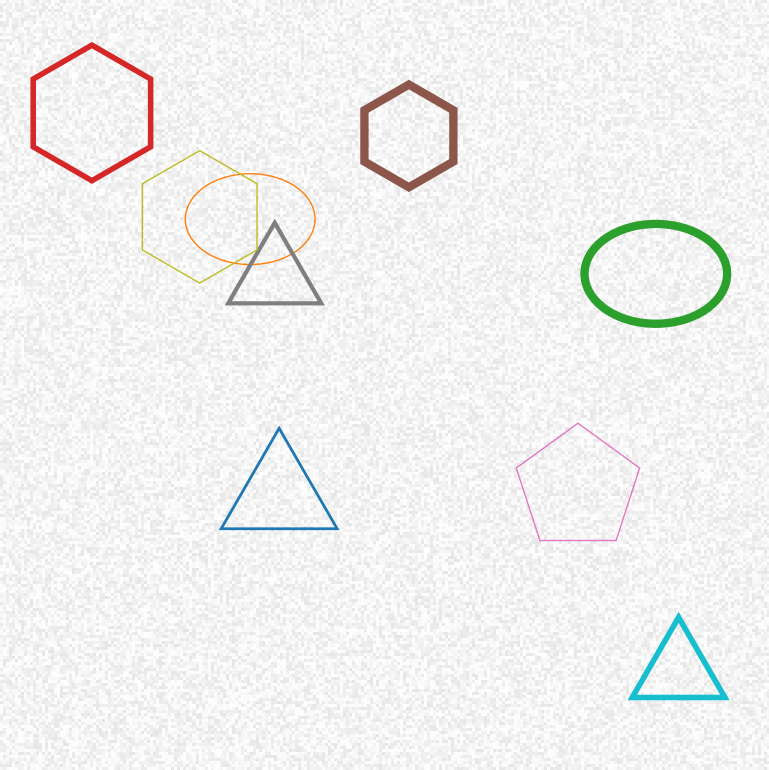[{"shape": "triangle", "thickness": 1, "radius": 0.44, "center": [0.363, 0.357]}, {"shape": "oval", "thickness": 0.5, "radius": 0.42, "center": [0.325, 0.715]}, {"shape": "oval", "thickness": 3, "radius": 0.46, "center": [0.852, 0.644]}, {"shape": "hexagon", "thickness": 2, "radius": 0.44, "center": [0.119, 0.853]}, {"shape": "hexagon", "thickness": 3, "radius": 0.33, "center": [0.531, 0.823]}, {"shape": "pentagon", "thickness": 0.5, "radius": 0.42, "center": [0.751, 0.366]}, {"shape": "triangle", "thickness": 1.5, "radius": 0.35, "center": [0.357, 0.641]}, {"shape": "hexagon", "thickness": 0.5, "radius": 0.43, "center": [0.259, 0.718]}, {"shape": "triangle", "thickness": 2, "radius": 0.35, "center": [0.881, 0.129]}]